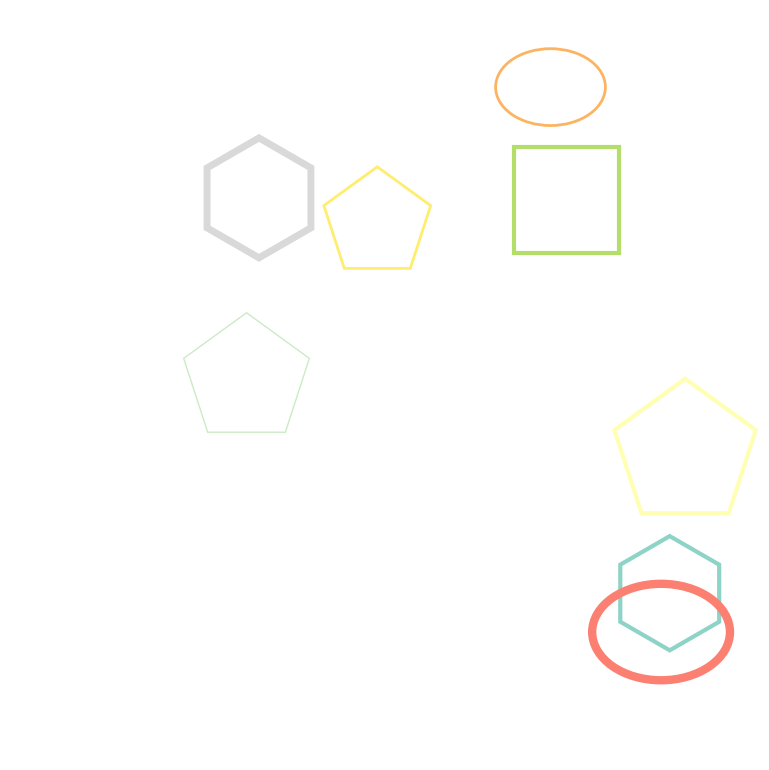[{"shape": "hexagon", "thickness": 1.5, "radius": 0.37, "center": [0.87, 0.23]}, {"shape": "pentagon", "thickness": 1.5, "radius": 0.48, "center": [0.89, 0.412]}, {"shape": "oval", "thickness": 3, "radius": 0.45, "center": [0.859, 0.179]}, {"shape": "oval", "thickness": 1, "radius": 0.36, "center": [0.715, 0.887]}, {"shape": "square", "thickness": 1.5, "radius": 0.34, "center": [0.736, 0.74]}, {"shape": "hexagon", "thickness": 2.5, "radius": 0.39, "center": [0.336, 0.743]}, {"shape": "pentagon", "thickness": 0.5, "radius": 0.43, "center": [0.32, 0.508]}, {"shape": "pentagon", "thickness": 1, "radius": 0.36, "center": [0.49, 0.71]}]